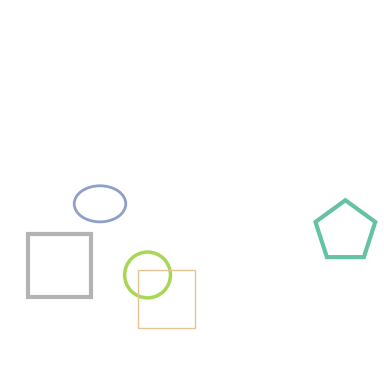[{"shape": "pentagon", "thickness": 3, "radius": 0.41, "center": [0.897, 0.398]}, {"shape": "oval", "thickness": 2, "radius": 0.33, "center": [0.26, 0.471]}, {"shape": "circle", "thickness": 2.5, "radius": 0.3, "center": [0.383, 0.286]}, {"shape": "square", "thickness": 1, "radius": 0.37, "center": [0.433, 0.223]}, {"shape": "square", "thickness": 3, "radius": 0.4, "center": [0.154, 0.31]}]